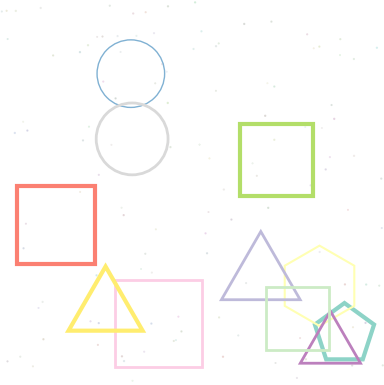[{"shape": "pentagon", "thickness": 3, "radius": 0.4, "center": [0.895, 0.132]}, {"shape": "hexagon", "thickness": 1.5, "radius": 0.52, "center": [0.83, 0.258]}, {"shape": "triangle", "thickness": 2, "radius": 0.59, "center": [0.677, 0.281]}, {"shape": "square", "thickness": 3, "radius": 0.51, "center": [0.145, 0.416]}, {"shape": "circle", "thickness": 1, "radius": 0.44, "center": [0.34, 0.809]}, {"shape": "square", "thickness": 3, "radius": 0.47, "center": [0.718, 0.585]}, {"shape": "square", "thickness": 2, "radius": 0.57, "center": [0.412, 0.16]}, {"shape": "circle", "thickness": 2, "radius": 0.47, "center": [0.343, 0.639]}, {"shape": "triangle", "thickness": 2, "radius": 0.45, "center": [0.858, 0.102]}, {"shape": "square", "thickness": 2, "radius": 0.4, "center": [0.772, 0.173]}, {"shape": "triangle", "thickness": 3, "radius": 0.56, "center": [0.274, 0.197]}]